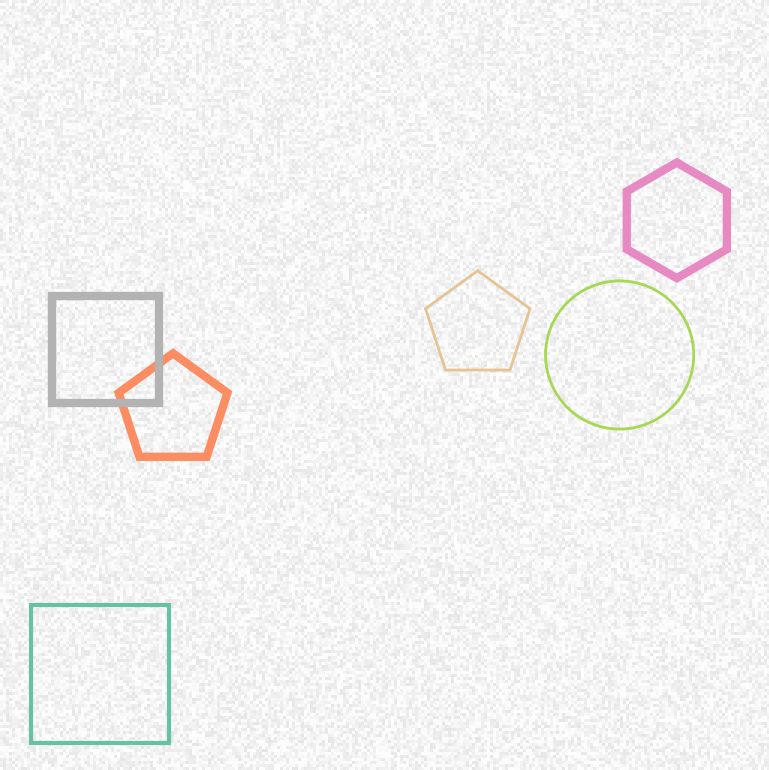[{"shape": "square", "thickness": 1.5, "radius": 0.45, "center": [0.13, 0.124]}, {"shape": "pentagon", "thickness": 3, "radius": 0.37, "center": [0.225, 0.467]}, {"shape": "hexagon", "thickness": 3, "radius": 0.38, "center": [0.879, 0.714]}, {"shape": "circle", "thickness": 1, "radius": 0.48, "center": [0.805, 0.539]}, {"shape": "pentagon", "thickness": 1, "radius": 0.36, "center": [0.62, 0.577]}, {"shape": "square", "thickness": 3, "radius": 0.35, "center": [0.137, 0.546]}]